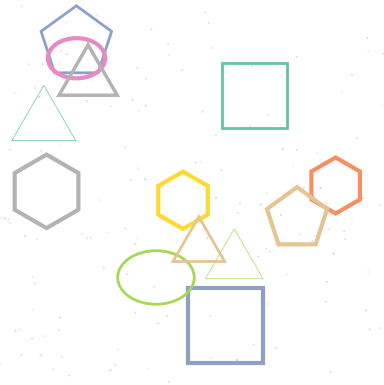[{"shape": "triangle", "thickness": 0.5, "radius": 0.48, "center": [0.114, 0.683]}, {"shape": "square", "thickness": 2, "radius": 0.42, "center": [0.661, 0.752]}, {"shape": "hexagon", "thickness": 3, "radius": 0.36, "center": [0.872, 0.518]}, {"shape": "square", "thickness": 3, "radius": 0.49, "center": [0.585, 0.154]}, {"shape": "pentagon", "thickness": 2, "radius": 0.48, "center": [0.198, 0.889]}, {"shape": "oval", "thickness": 3, "radius": 0.37, "center": [0.199, 0.849]}, {"shape": "oval", "thickness": 2, "radius": 0.5, "center": [0.405, 0.279]}, {"shape": "triangle", "thickness": 0.5, "radius": 0.43, "center": [0.608, 0.319]}, {"shape": "hexagon", "thickness": 3, "radius": 0.37, "center": [0.475, 0.48]}, {"shape": "triangle", "thickness": 2, "radius": 0.39, "center": [0.516, 0.36]}, {"shape": "pentagon", "thickness": 3, "radius": 0.41, "center": [0.772, 0.432]}, {"shape": "hexagon", "thickness": 3, "radius": 0.48, "center": [0.121, 0.503]}, {"shape": "triangle", "thickness": 2.5, "radius": 0.44, "center": [0.229, 0.796]}]